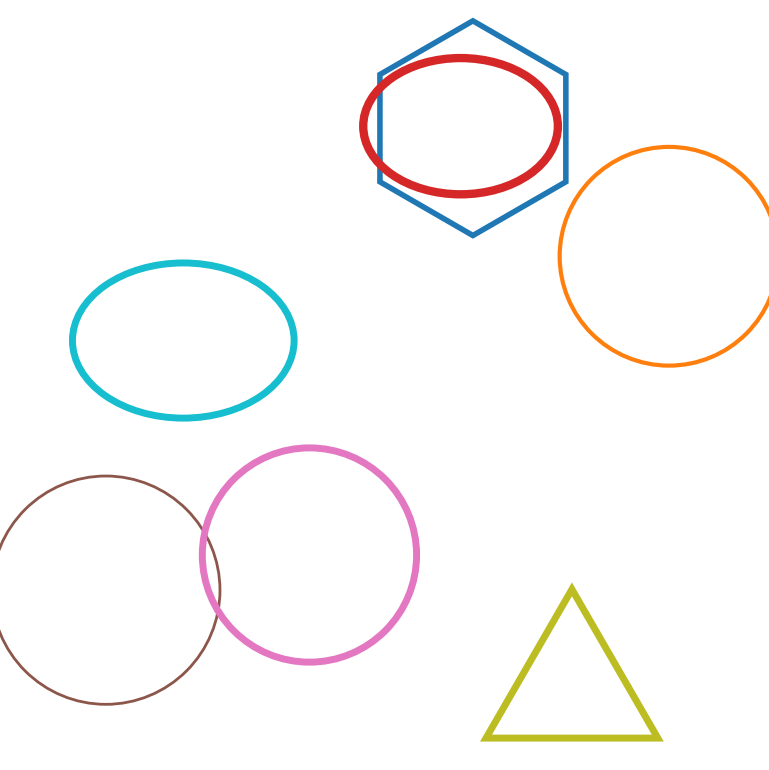[{"shape": "hexagon", "thickness": 2, "radius": 0.7, "center": [0.614, 0.834]}, {"shape": "circle", "thickness": 1.5, "radius": 0.71, "center": [0.869, 0.667]}, {"shape": "oval", "thickness": 3, "radius": 0.63, "center": [0.598, 0.836]}, {"shape": "circle", "thickness": 1, "radius": 0.74, "center": [0.137, 0.234]}, {"shape": "circle", "thickness": 2.5, "radius": 0.7, "center": [0.402, 0.279]}, {"shape": "triangle", "thickness": 2.5, "radius": 0.64, "center": [0.743, 0.106]}, {"shape": "oval", "thickness": 2.5, "radius": 0.72, "center": [0.238, 0.558]}]